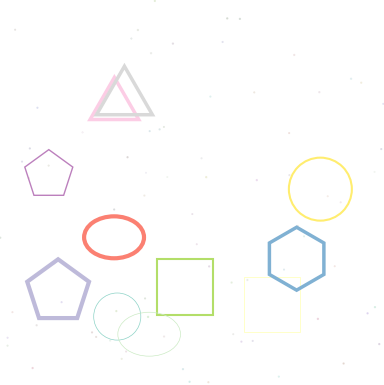[{"shape": "circle", "thickness": 0.5, "radius": 0.31, "center": [0.305, 0.178]}, {"shape": "square", "thickness": 0.5, "radius": 0.36, "center": [0.707, 0.209]}, {"shape": "pentagon", "thickness": 3, "radius": 0.42, "center": [0.151, 0.242]}, {"shape": "oval", "thickness": 3, "radius": 0.39, "center": [0.296, 0.384]}, {"shape": "hexagon", "thickness": 2.5, "radius": 0.41, "center": [0.771, 0.328]}, {"shape": "square", "thickness": 1.5, "radius": 0.36, "center": [0.481, 0.255]}, {"shape": "triangle", "thickness": 2.5, "radius": 0.36, "center": [0.297, 0.726]}, {"shape": "triangle", "thickness": 2.5, "radius": 0.42, "center": [0.323, 0.744]}, {"shape": "pentagon", "thickness": 1, "radius": 0.33, "center": [0.127, 0.546]}, {"shape": "oval", "thickness": 0.5, "radius": 0.41, "center": [0.387, 0.132]}, {"shape": "circle", "thickness": 1.5, "radius": 0.41, "center": [0.832, 0.509]}]